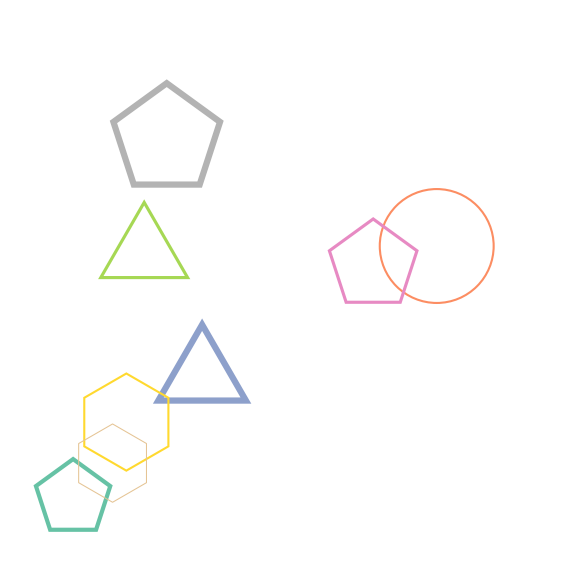[{"shape": "pentagon", "thickness": 2, "radius": 0.34, "center": [0.127, 0.137]}, {"shape": "circle", "thickness": 1, "radius": 0.49, "center": [0.756, 0.573]}, {"shape": "triangle", "thickness": 3, "radius": 0.44, "center": [0.35, 0.349]}, {"shape": "pentagon", "thickness": 1.5, "radius": 0.4, "center": [0.646, 0.54]}, {"shape": "triangle", "thickness": 1.5, "radius": 0.43, "center": [0.25, 0.562]}, {"shape": "hexagon", "thickness": 1, "radius": 0.42, "center": [0.219, 0.268]}, {"shape": "hexagon", "thickness": 0.5, "radius": 0.34, "center": [0.195, 0.197]}, {"shape": "pentagon", "thickness": 3, "radius": 0.49, "center": [0.289, 0.758]}]